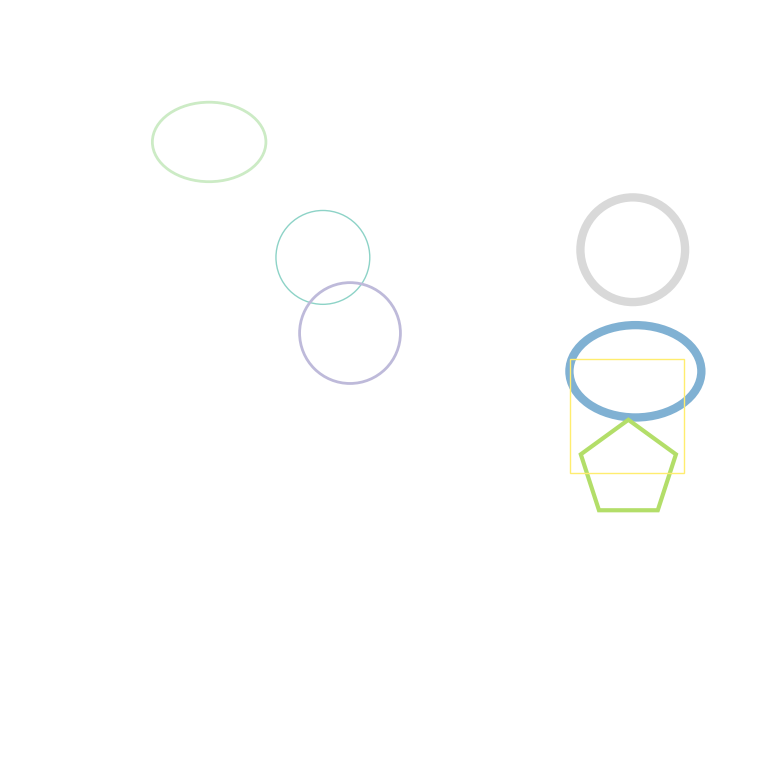[{"shape": "circle", "thickness": 0.5, "radius": 0.3, "center": [0.419, 0.666]}, {"shape": "circle", "thickness": 1, "radius": 0.33, "center": [0.455, 0.567]}, {"shape": "oval", "thickness": 3, "radius": 0.43, "center": [0.825, 0.518]}, {"shape": "pentagon", "thickness": 1.5, "radius": 0.32, "center": [0.816, 0.39]}, {"shape": "circle", "thickness": 3, "radius": 0.34, "center": [0.822, 0.676]}, {"shape": "oval", "thickness": 1, "radius": 0.37, "center": [0.272, 0.816]}, {"shape": "square", "thickness": 0.5, "radius": 0.37, "center": [0.815, 0.46]}]